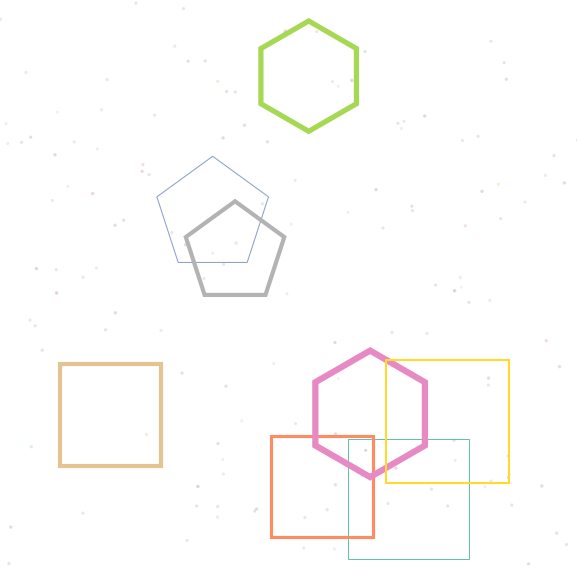[{"shape": "square", "thickness": 0.5, "radius": 0.52, "center": [0.707, 0.135]}, {"shape": "square", "thickness": 1.5, "radius": 0.44, "center": [0.557, 0.156]}, {"shape": "pentagon", "thickness": 0.5, "radius": 0.51, "center": [0.368, 0.627]}, {"shape": "hexagon", "thickness": 3, "radius": 0.55, "center": [0.641, 0.283]}, {"shape": "hexagon", "thickness": 2.5, "radius": 0.48, "center": [0.535, 0.867]}, {"shape": "square", "thickness": 1, "radius": 0.53, "center": [0.775, 0.27]}, {"shape": "square", "thickness": 2, "radius": 0.44, "center": [0.191, 0.28]}, {"shape": "pentagon", "thickness": 2, "radius": 0.45, "center": [0.407, 0.561]}]